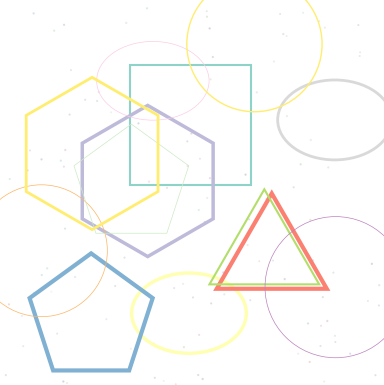[{"shape": "square", "thickness": 1.5, "radius": 0.78, "center": [0.494, 0.675]}, {"shape": "oval", "thickness": 2.5, "radius": 0.74, "center": [0.491, 0.187]}, {"shape": "hexagon", "thickness": 2.5, "radius": 0.98, "center": [0.384, 0.53]}, {"shape": "triangle", "thickness": 3, "radius": 0.83, "center": [0.706, 0.332]}, {"shape": "pentagon", "thickness": 3, "radius": 0.84, "center": [0.237, 0.174]}, {"shape": "circle", "thickness": 0.5, "radius": 0.86, "center": [0.108, 0.349]}, {"shape": "triangle", "thickness": 1.5, "radius": 0.82, "center": [0.687, 0.344]}, {"shape": "oval", "thickness": 0.5, "radius": 0.73, "center": [0.397, 0.79]}, {"shape": "oval", "thickness": 2, "radius": 0.74, "center": [0.869, 0.689]}, {"shape": "circle", "thickness": 0.5, "radius": 0.92, "center": [0.872, 0.254]}, {"shape": "pentagon", "thickness": 0.5, "radius": 0.78, "center": [0.341, 0.521]}, {"shape": "hexagon", "thickness": 2, "radius": 0.99, "center": [0.239, 0.601]}, {"shape": "circle", "thickness": 1, "radius": 0.88, "center": [0.661, 0.885]}]